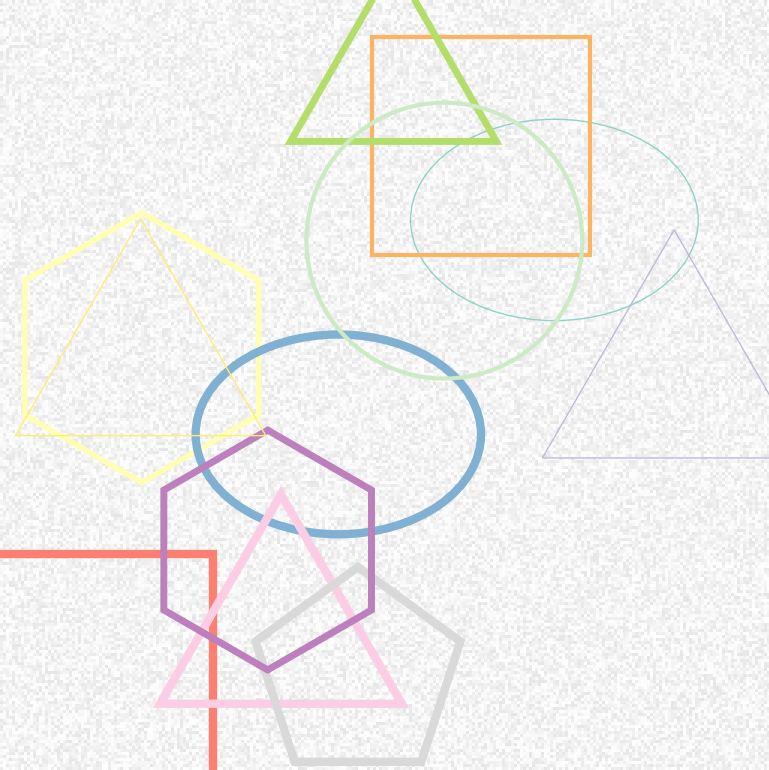[{"shape": "oval", "thickness": 0.5, "radius": 0.93, "center": [0.72, 0.714]}, {"shape": "hexagon", "thickness": 2, "radius": 0.88, "center": [0.184, 0.549]}, {"shape": "triangle", "thickness": 0.5, "radius": 0.99, "center": [0.876, 0.504]}, {"shape": "square", "thickness": 3, "radius": 0.71, "center": [0.134, 0.139]}, {"shape": "oval", "thickness": 3, "radius": 0.93, "center": [0.439, 0.436]}, {"shape": "square", "thickness": 1.5, "radius": 0.71, "center": [0.625, 0.81]}, {"shape": "triangle", "thickness": 2.5, "radius": 0.77, "center": [0.511, 0.894]}, {"shape": "triangle", "thickness": 3, "radius": 0.91, "center": [0.365, 0.177]}, {"shape": "pentagon", "thickness": 3, "radius": 0.7, "center": [0.465, 0.124]}, {"shape": "hexagon", "thickness": 2.5, "radius": 0.78, "center": [0.348, 0.286]}, {"shape": "circle", "thickness": 1.5, "radius": 0.9, "center": [0.577, 0.687]}, {"shape": "triangle", "thickness": 0.5, "radius": 0.94, "center": [0.183, 0.528]}]